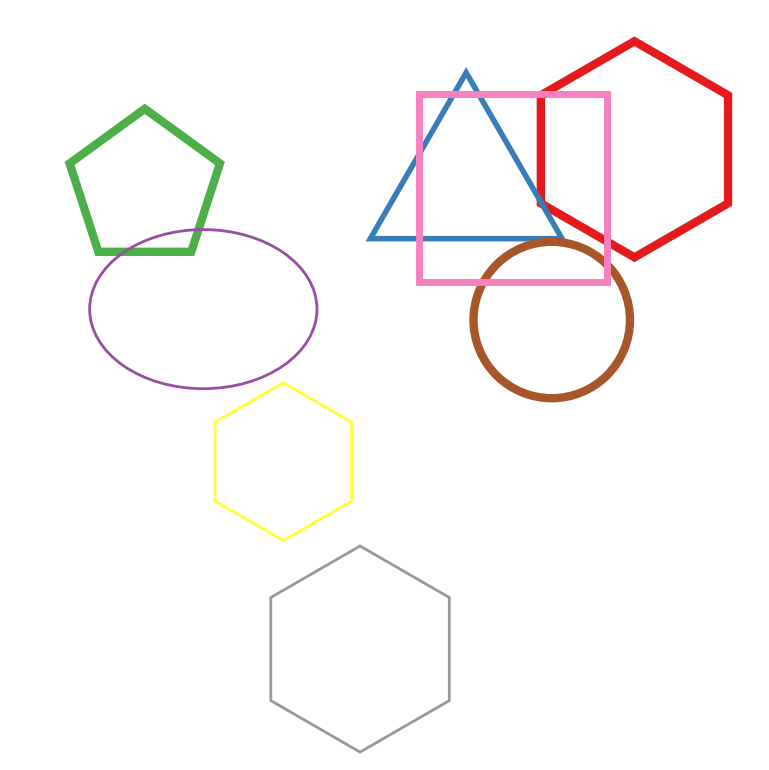[{"shape": "hexagon", "thickness": 3, "radius": 0.7, "center": [0.824, 0.806]}, {"shape": "triangle", "thickness": 2, "radius": 0.72, "center": [0.605, 0.762]}, {"shape": "pentagon", "thickness": 3, "radius": 0.51, "center": [0.188, 0.756]}, {"shape": "oval", "thickness": 1, "radius": 0.74, "center": [0.264, 0.599]}, {"shape": "hexagon", "thickness": 1, "radius": 0.51, "center": [0.368, 0.4]}, {"shape": "circle", "thickness": 3, "radius": 0.51, "center": [0.717, 0.584]}, {"shape": "square", "thickness": 2.5, "radius": 0.61, "center": [0.666, 0.756]}, {"shape": "hexagon", "thickness": 1, "radius": 0.67, "center": [0.468, 0.157]}]